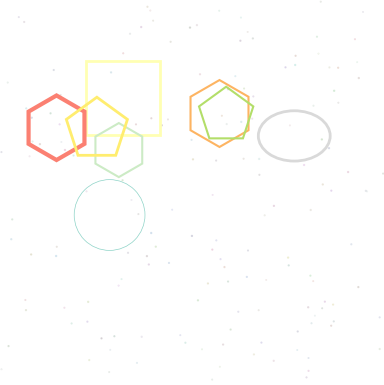[{"shape": "circle", "thickness": 0.5, "radius": 0.46, "center": [0.285, 0.442]}, {"shape": "square", "thickness": 2, "radius": 0.48, "center": [0.319, 0.745]}, {"shape": "hexagon", "thickness": 3, "radius": 0.42, "center": [0.147, 0.668]}, {"shape": "hexagon", "thickness": 1.5, "radius": 0.43, "center": [0.57, 0.705]}, {"shape": "pentagon", "thickness": 1.5, "radius": 0.37, "center": [0.587, 0.701]}, {"shape": "oval", "thickness": 2, "radius": 0.47, "center": [0.764, 0.647]}, {"shape": "hexagon", "thickness": 1.5, "radius": 0.35, "center": [0.309, 0.61]}, {"shape": "pentagon", "thickness": 2, "radius": 0.42, "center": [0.252, 0.664]}]